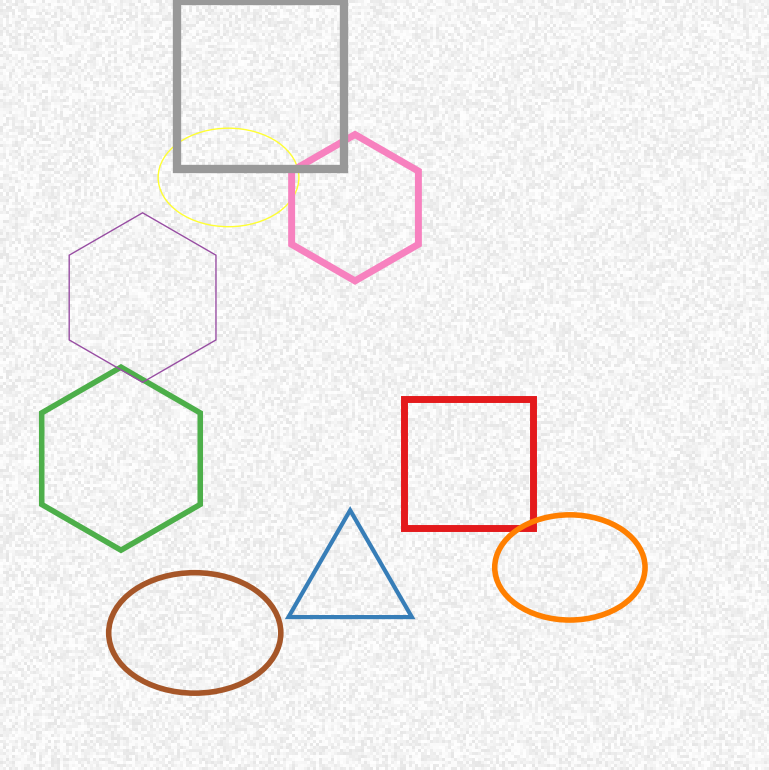[{"shape": "square", "thickness": 2.5, "radius": 0.42, "center": [0.608, 0.399]}, {"shape": "triangle", "thickness": 1.5, "radius": 0.46, "center": [0.455, 0.245]}, {"shape": "hexagon", "thickness": 2, "radius": 0.59, "center": [0.157, 0.404]}, {"shape": "hexagon", "thickness": 0.5, "radius": 0.55, "center": [0.185, 0.614]}, {"shape": "oval", "thickness": 2, "radius": 0.49, "center": [0.74, 0.263]}, {"shape": "oval", "thickness": 0.5, "radius": 0.46, "center": [0.297, 0.77]}, {"shape": "oval", "thickness": 2, "radius": 0.56, "center": [0.253, 0.178]}, {"shape": "hexagon", "thickness": 2.5, "radius": 0.48, "center": [0.461, 0.73]}, {"shape": "square", "thickness": 3, "radius": 0.54, "center": [0.338, 0.89]}]